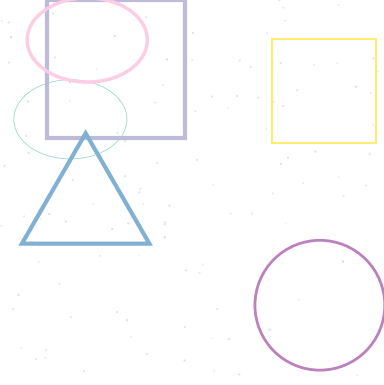[{"shape": "oval", "thickness": 0.5, "radius": 0.73, "center": [0.183, 0.69]}, {"shape": "square", "thickness": 3, "radius": 0.9, "center": [0.302, 0.821]}, {"shape": "triangle", "thickness": 3, "radius": 0.96, "center": [0.222, 0.463]}, {"shape": "oval", "thickness": 2.5, "radius": 0.78, "center": [0.227, 0.896]}, {"shape": "circle", "thickness": 2, "radius": 0.84, "center": [0.831, 0.207]}, {"shape": "square", "thickness": 1.5, "radius": 0.68, "center": [0.842, 0.764]}]